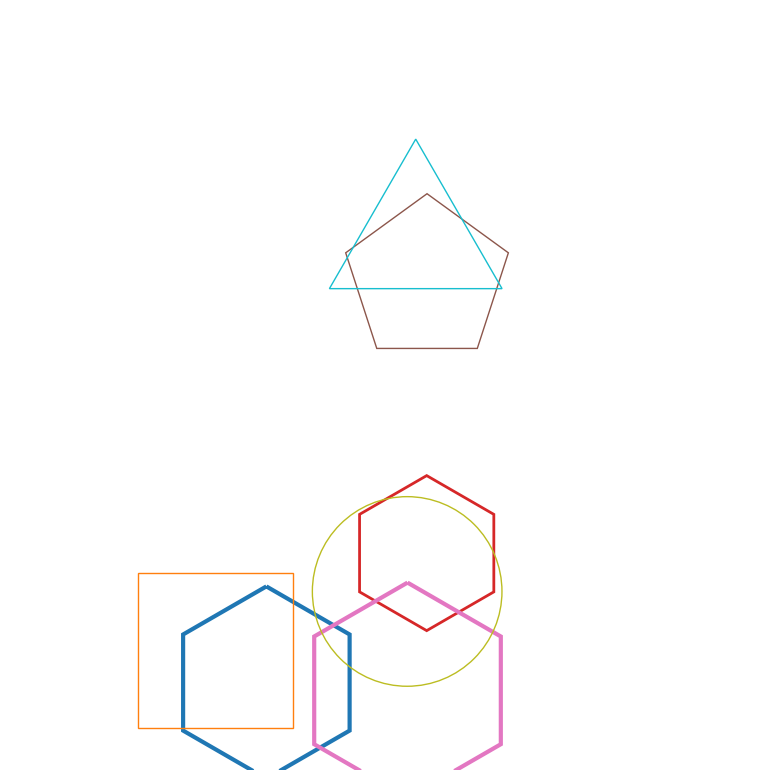[{"shape": "hexagon", "thickness": 1.5, "radius": 0.62, "center": [0.346, 0.114]}, {"shape": "square", "thickness": 0.5, "radius": 0.5, "center": [0.28, 0.156]}, {"shape": "hexagon", "thickness": 1, "radius": 0.5, "center": [0.554, 0.282]}, {"shape": "pentagon", "thickness": 0.5, "radius": 0.56, "center": [0.555, 0.637]}, {"shape": "hexagon", "thickness": 1.5, "radius": 0.7, "center": [0.529, 0.103]}, {"shape": "circle", "thickness": 0.5, "radius": 0.62, "center": [0.529, 0.232]}, {"shape": "triangle", "thickness": 0.5, "radius": 0.65, "center": [0.54, 0.69]}]